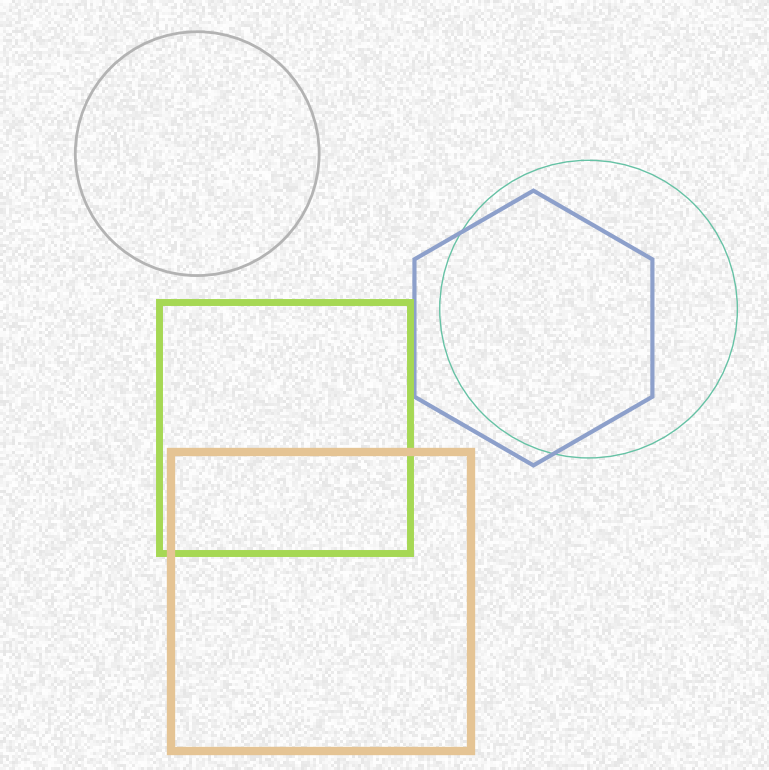[{"shape": "circle", "thickness": 0.5, "radius": 0.97, "center": [0.764, 0.599]}, {"shape": "hexagon", "thickness": 1.5, "radius": 0.89, "center": [0.693, 0.574]}, {"shape": "square", "thickness": 2.5, "radius": 0.81, "center": [0.37, 0.445]}, {"shape": "square", "thickness": 3, "radius": 0.97, "center": [0.416, 0.219]}, {"shape": "circle", "thickness": 1, "radius": 0.79, "center": [0.256, 0.8]}]